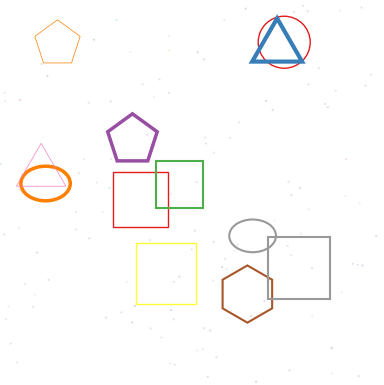[{"shape": "square", "thickness": 1, "radius": 0.36, "center": [0.364, 0.482]}, {"shape": "circle", "thickness": 1, "radius": 0.34, "center": [0.738, 0.89]}, {"shape": "triangle", "thickness": 3, "radius": 0.37, "center": [0.72, 0.877]}, {"shape": "square", "thickness": 1.5, "radius": 0.3, "center": [0.467, 0.521]}, {"shape": "pentagon", "thickness": 2.5, "radius": 0.34, "center": [0.344, 0.637]}, {"shape": "pentagon", "thickness": 0.5, "radius": 0.31, "center": [0.149, 0.886]}, {"shape": "oval", "thickness": 2.5, "radius": 0.32, "center": [0.118, 0.523]}, {"shape": "square", "thickness": 1, "radius": 0.39, "center": [0.431, 0.29]}, {"shape": "hexagon", "thickness": 1.5, "radius": 0.37, "center": [0.643, 0.236]}, {"shape": "triangle", "thickness": 0.5, "radius": 0.37, "center": [0.107, 0.554]}, {"shape": "square", "thickness": 1.5, "radius": 0.4, "center": [0.777, 0.304]}, {"shape": "oval", "thickness": 1.5, "radius": 0.3, "center": [0.656, 0.387]}]